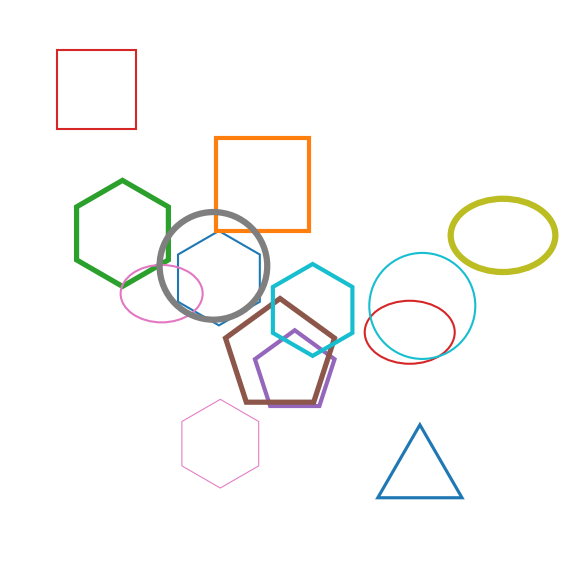[{"shape": "triangle", "thickness": 1.5, "radius": 0.42, "center": [0.727, 0.179]}, {"shape": "hexagon", "thickness": 1, "radius": 0.41, "center": [0.379, 0.518]}, {"shape": "square", "thickness": 2, "radius": 0.4, "center": [0.454, 0.68]}, {"shape": "hexagon", "thickness": 2.5, "radius": 0.46, "center": [0.212, 0.595]}, {"shape": "square", "thickness": 1, "radius": 0.34, "center": [0.167, 0.844]}, {"shape": "oval", "thickness": 1, "radius": 0.39, "center": [0.709, 0.424]}, {"shape": "pentagon", "thickness": 2, "radius": 0.36, "center": [0.51, 0.355]}, {"shape": "pentagon", "thickness": 2.5, "radius": 0.5, "center": [0.485, 0.383]}, {"shape": "hexagon", "thickness": 0.5, "radius": 0.38, "center": [0.381, 0.231]}, {"shape": "oval", "thickness": 1, "radius": 0.36, "center": [0.28, 0.491]}, {"shape": "circle", "thickness": 3, "radius": 0.47, "center": [0.37, 0.539]}, {"shape": "oval", "thickness": 3, "radius": 0.45, "center": [0.871, 0.592]}, {"shape": "hexagon", "thickness": 2, "radius": 0.4, "center": [0.541, 0.462]}, {"shape": "circle", "thickness": 1, "radius": 0.46, "center": [0.731, 0.469]}]